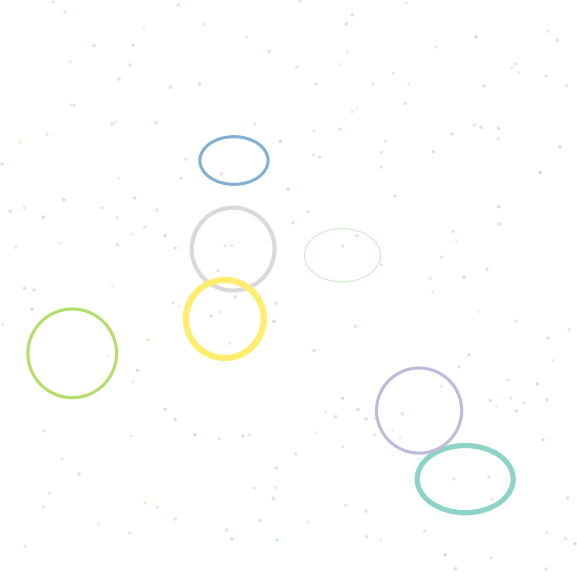[{"shape": "oval", "thickness": 2.5, "radius": 0.42, "center": [0.806, 0.169]}, {"shape": "circle", "thickness": 1.5, "radius": 0.37, "center": [0.726, 0.288]}, {"shape": "oval", "thickness": 1.5, "radius": 0.3, "center": [0.405, 0.721]}, {"shape": "circle", "thickness": 1.5, "radius": 0.38, "center": [0.125, 0.387]}, {"shape": "circle", "thickness": 2, "radius": 0.36, "center": [0.404, 0.568]}, {"shape": "oval", "thickness": 0.5, "radius": 0.33, "center": [0.593, 0.557]}, {"shape": "circle", "thickness": 3, "radius": 0.34, "center": [0.389, 0.447]}]